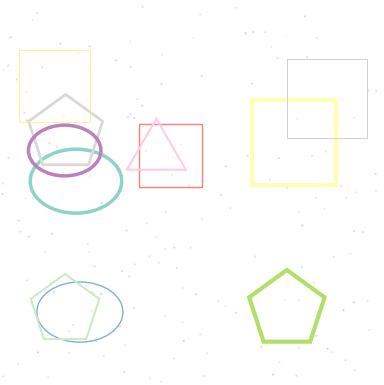[{"shape": "oval", "thickness": 2.5, "radius": 0.59, "center": [0.197, 0.529]}, {"shape": "square", "thickness": 3, "radius": 0.55, "center": [0.764, 0.63]}, {"shape": "square", "thickness": 0.5, "radius": 0.52, "center": [0.85, 0.744]}, {"shape": "square", "thickness": 1, "radius": 0.41, "center": [0.443, 0.597]}, {"shape": "oval", "thickness": 1, "radius": 0.56, "center": [0.207, 0.189]}, {"shape": "pentagon", "thickness": 3, "radius": 0.51, "center": [0.745, 0.196]}, {"shape": "triangle", "thickness": 1.5, "radius": 0.44, "center": [0.406, 0.603]}, {"shape": "pentagon", "thickness": 2, "radius": 0.5, "center": [0.171, 0.654]}, {"shape": "oval", "thickness": 2.5, "radius": 0.47, "center": [0.168, 0.609]}, {"shape": "pentagon", "thickness": 1.5, "radius": 0.47, "center": [0.169, 0.195]}, {"shape": "square", "thickness": 0.5, "radius": 0.46, "center": [0.142, 0.777]}]